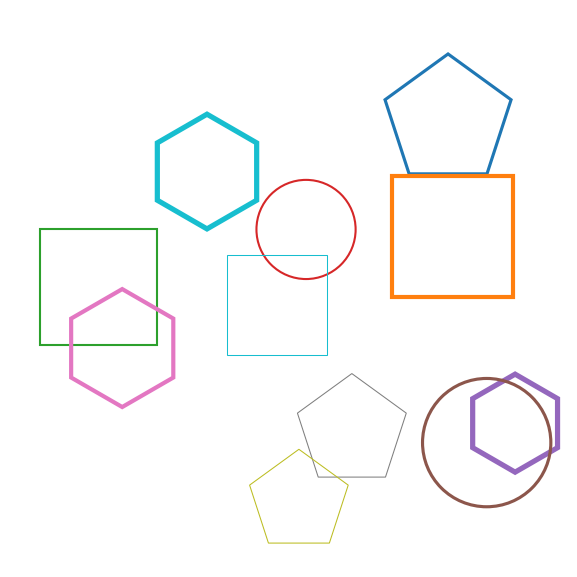[{"shape": "pentagon", "thickness": 1.5, "radius": 0.57, "center": [0.776, 0.791]}, {"shape": "square", "thickness": 2, "radius": 0.52, "center": [0.783, 0.59]}, {"shape": "square", "thickness": 1, "radius": 0.5, "center": [0.171, 0.503]}, {"shape": "circle", "thickness": 1, "radius": 0.43, "center": [0.53, 0.602]}, {"shape": "hexagon", "thickness": 2.5, "radius": 0.42, "center": [0.892, 0.266]}, {"shape": "circle", "thickness": 1.5, "radius": 0.56, "center": [0.843, 0.233]}, {"shape": "hexagon", "thickness": 2, "radius": 0.51, "center": [0.212, 0.396]}, {"shape": "pentagon", "thickness": 0.5, "radius": 0.5, "center": [0.609, 0.253]}, {"shape": "pentagon", "thickness": 0.5, "radius": 0.45, "center": [0.518, 0.131]}, {"shape": "hexagon", "thickness": 2.5, "radius": 0.5, "center": [0.358, 0.702]}, {"shape": "square", "thickness": 0.5, "radius": 0.44, "center": [0.48, 0.471]}]